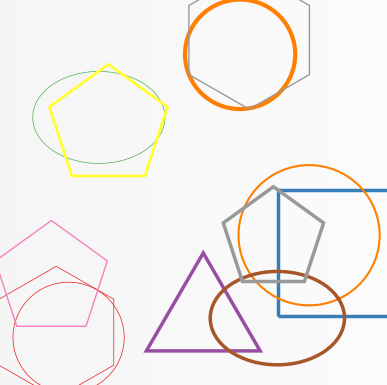[{"shape": "hexagon", "thickness": 0.5, "radius": 0.86, "center": [0.145, 0.137]}, {"shape": "circle", "thickness": 0.5, "radius": 0.72, "center": [0.177, 0.123]}, {"shape": "square", "thickness": 2.5, "radius": 0.82, "center": [0.88, 0.344]}, {"shape": "oval", "thickness": 0.5, "radius": 0.85, "center": [0.255, 0.695]}, {"shape": "triangle", "thickness": 2.5, "radius": 0.85, "center": [0.525, 0.173]}, {"shape": "circle", "thickness": 1.5, "radius": 0.91, "center": [0.798, 0.389]}, {"shape": "circle", "thickness": 3, "radius": 0.71, "center": [0.62, 0.859]}, {"shape": "pentagon", "thickness": 2, "radius": 0.8, "center": [0.28, 0.673]}, {"shape": "oval", "thickness": 2.5, "radius": 0.87, "center": [0.716, 0.174]}, {"shape": "pentagon", "thickness": 1, "radius": 0.76, "center": [0.133, 0.275]}, {"shape": "hexagon", "thickness": 1, "radius": 0.9, "center": [0.643, 0.896]}, {"shape": "pentagon", "thickness": 2.5, "radius": 0.68, "center": [0.706, 0.379]}]